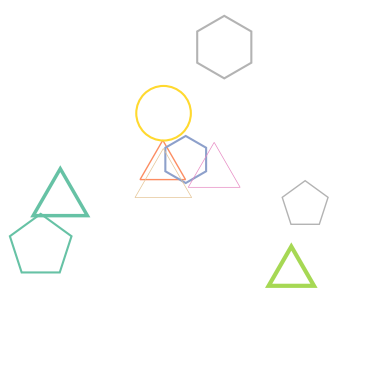[{"shape": "triangle", "thickness": 2.5, "radius": 0.41, "center": [0.157, 0.481]}, {"shape": "pentagon", "thickness": 1.5, "radius": 0.42, "center": [0.106, 0.36]}, {"shape": "triangle", "thickness": 1, "radius": 0.34, "center": [0.423, 0.568]}, {"shape": "hexagon", "thickness": 1.5, "radius": 0.31, "center": [0.482, 0.586]}, {"shape": "triangle", "thickness": 0.5, "radius": 0.39, "center": [0.556, 0.552]}, {"shape": "triangle", "thickness": 3, "radius": 0.34, "center": [0.757, 0.292]}, {"shape": "circle", "thickness": 1.5, "radius": 0.35, "center": [0.425, 0.706]}, {"shape": "triangle", "thickness": 0.5, "radius": 0.42, "center": [0.424, 0.529]}, {"shape": "pentagon", "thickness": 1, "radius": 0.31, "center": [0.793, 0.468]}, {"shape": "hexagon", "thickness": 1.5, "radius": 0.41, "center": [0.583, 0.878]}]